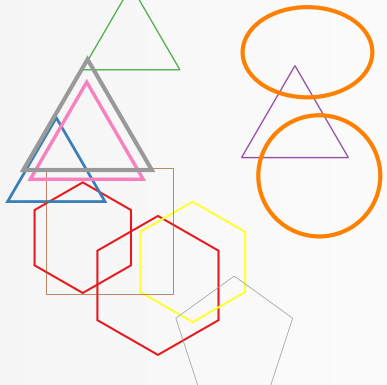[{"shape": "hexagon", "thickness": 1.5, "radius": 0.9, "center": [0.408, 0.259]}, {"shape": "hexagon", "thickness": 1.5, "radius": 0.72, "center": [0.214, 0.383]}, {"shape": "triangle", "thickness": 2, "radius": 0.73, "center": [0.145, 0.549]}, {"shape": "triangle", "thickness": 1, "radius": 0.73, "center": [0.338, 0.891]}, {"shape": "triangle", "thickness": 1, "radius": 0.8, "center": [0.761, 0.67]}, {"shape": "oval", "thickness": 3, "radius": 0.84, "center": [0.793, 0.864]}, {"shape": "circle", "thickness": 3, "radius": 0.79, "center": [0.824, 0.543]}, {"shape": "hexagon", "thickness": 1.5, "radius": 0.78, "center": [0.497, 0.32]}, {"shape": "square", "thickness": 0.5, "radius": 0.82, "center": [0.282, 0.4]}, {"shape": "triangle", "thickness": 2.5, "radius": 0.84, "center": [0.224, 0.618]}, {"shape": "triangle", "thickness": 3, "radius": 0.96, "center": [0.226, 0.654]}, {"shape": "pentagon", "thickness": 0.5, "radius": 0.79, "center": [0.605, 0.124]}]